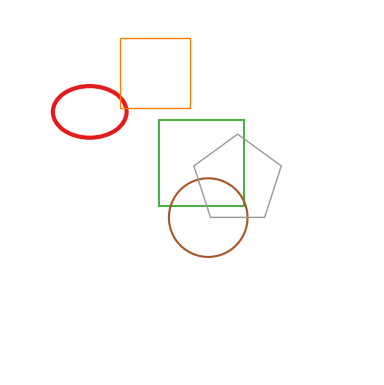[{"shape": "oval", "thickness": 3, "radius": 0.48, "center": [0.233, 0.709]}, {"shape": "square", "thickness": 1.5, "radius": 0.55, "center": [0.523, 0.576]}, {"shape": "square", "thickness": 1, "radius": 0.45, "center": [0.402, 0.811]}, {"shape": "circle", "thickness": 1.5, "radius": 0.51, "center": [0.541, 0.435]}, {"shape": "pentagon", "thickness": 1, "radius": 0.6, "center": [0.617, 0.532]}]